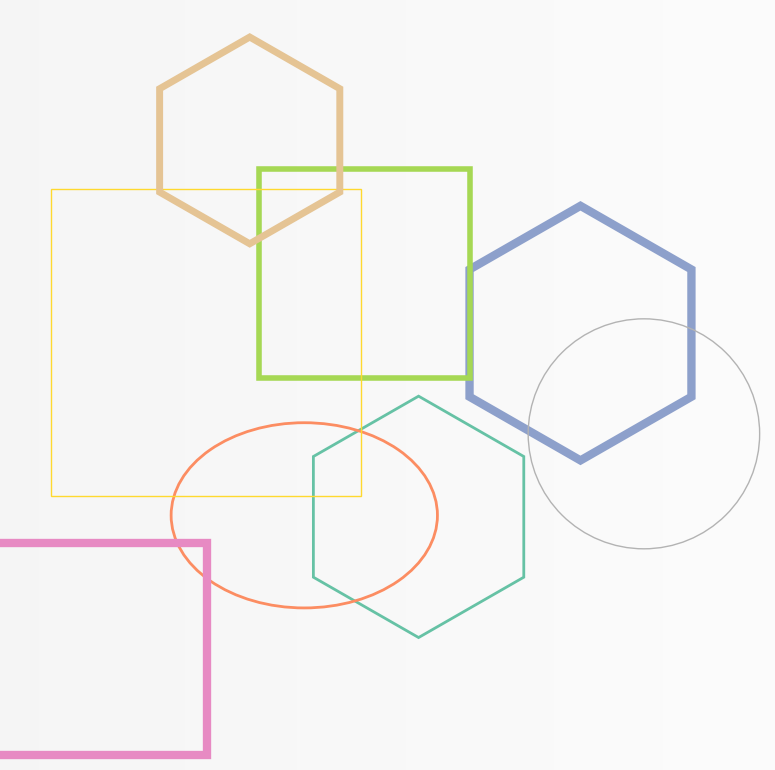[{"shape": "hexagon", "thickness": 1, "radius": 0.78, "center": [0.54, 0.329]}, {"shape": "oval", "thickness": 1, "radius": 0.86, "center": [0.393, 0.331]}, {"shape": "hexagon", "thickness": 3, "radius": 0.83, "center": [0.749, 0.567]}, {"shape": "square", "thickness": 3, "radius": 0.69, "center": [0.13, 0.157]}, {"shape": "square", "thickness": 2, "radius": 0.68, "center": [0.471, 0.645]}, {"shape": "square", "thickness": 0.5, "radius": 1.0, "center": [0.266, 0.556]}, {"shape": "hexagon", "thickness": 2.5, "radius": 0.67, "center": [0.322, 0.818]}, {"shape": "circle", "thickness": 0.5, "radius": 0.75, "center": [0.831, 0.437]}]